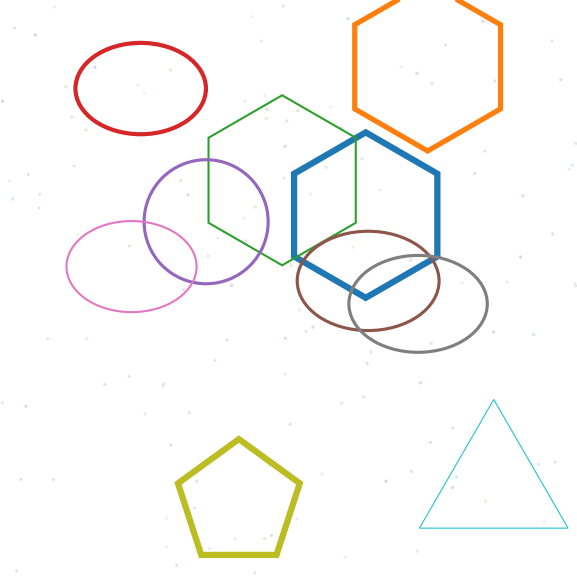[{"shape": "hexagon", "thickness": 3, "radius": 0.72, "center": [0.633, 0.627]}, {"shape": "hexagon", "thickness": 2.5, "radius": 0.73, "center": [0.74, 0.883]}, {"shape": "hexagon", "thickness": 1, "radius": 0.74, "center": [0.489, 0.687]}, {"shape": "oval", "thickness": 2, "radius": 0.56, "center": [0.244, 0.846]}, {"shape": "circle", "thickness": 1.5, "radius": 0.54, "center": [0.357, 0.615]}, {"shape": "oval", "thickness": 1.5, "radius": 0.61, "center": [0.637, 0.513]}, {"shape": "oval", "thickness": 1, "radius": 0.56, "center": [0.228, 0.537]}, {"shape": "oval", "thickness": 1.5, "radius": 0.6, "center": [0.724, 0.473]}, {"shape": "pentagon", "thickness": 3, "radius": 0.55, "center": [0.414, 0.128]}, {"shape": "triangle", "thickness": 0.5, "radius": 0.74, "center": [0.855, 0.159]}]